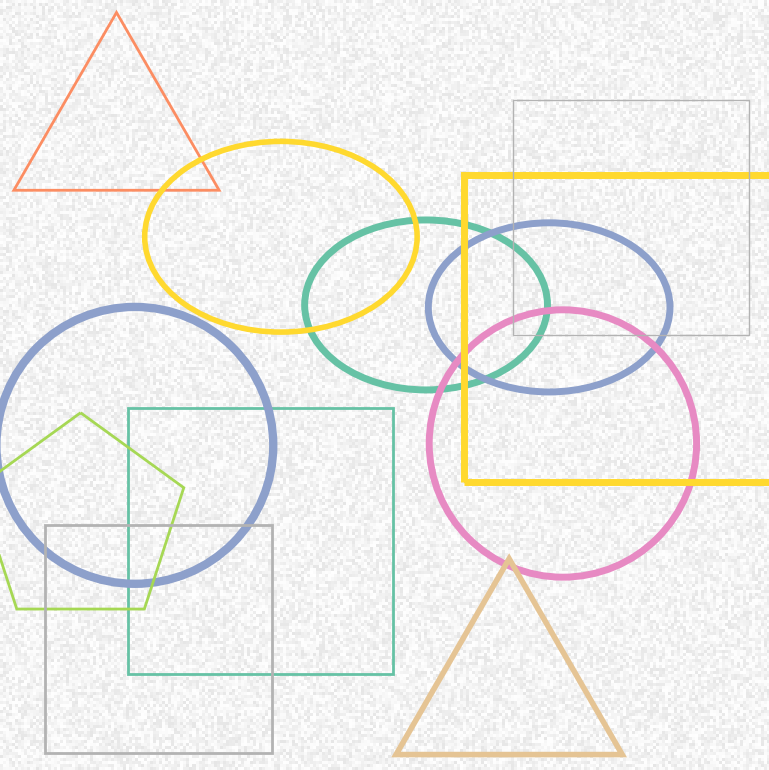[{"shape": "square", "thickness": 1, "radius": 0.86, "center": [0.338, 0.298]}, {"shape": "oval", "thickness": 2.5, "radius": 0.79, "center": [0.553, 0.604]}, {"shape": "triangle", "thickness": 1, "radius": 0.77, "center": [0.151, 0.83]}, {"shape": "circle", "thickness": 3, "radius": 0.9, "center": [0.175, 0.422]}, {"shape": "oval", "thickness": 2.5, "radius": 0.78, "center": [0.713, 0.601]}, {"shape": "circle", "thickness": 2.5, "radius": 0.87, "center": [0.731, 0.424]}, {"shape": "pentagon", "thickness": 1, "radius": 0.7, "center": [0.105, 0.323]}, {"shape": "oval", "thickness": 2, "radius": 0.88, "center": [0.365, 0.693]}, {"shape": "square", "thickness": 2.5, "radius": 1.0, "center": [0.802, 0.573]}, {"shape": "triangle", "thickness": 2, "radius": 0.85, "center": [0.661, 0.105]}, {"shape": "square", "thickness": 0.5, "radius": 0.76, "center": [0.819, 0.718]}, {"shape": "square", "thickness": 1, "radius": 0.74, "center": [0.206, 0.17]}]